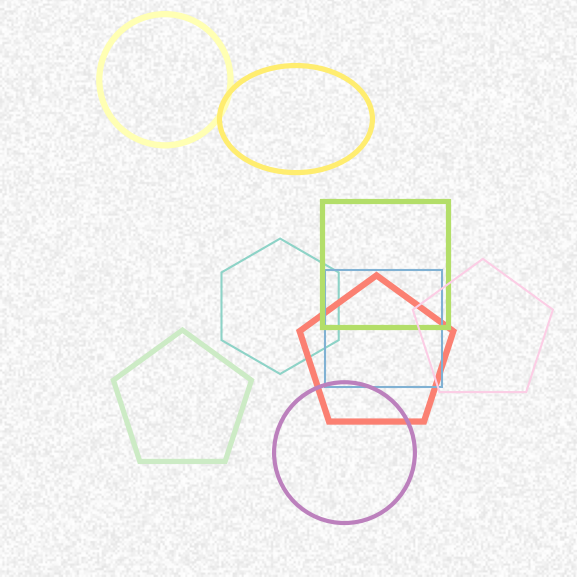[{"shape": "hexagon", "thickness": 1, "radius": 0.59, "center": [0.485, 0.469]}, {"shape": "circle", "thickness": 3, "radius": 0.57, "center": [0.286, 0.861]}, {"shape": "pentagon", "thickness": 3, "radius": 0.7, "center": [0.652, 0.382]}, {"shape": "square", "thickness": 1, "radius": 0.51, "center": [0.664, 0.43]}, {"shape": "square", "thickness": 2.5, "radius": 0.55, "center": [0.667, 0.542]}, {"shape": "pentagon", "thickness": 1, "radius": 0.64, "center": [0.836, 0.423]}, {"shape": "circle", "thickness": 2, "radius": 0.61, "center": [0.597, 0.215]}, {"shape": "pentagon", "thickness": 2.5, "radius": 0.63, "center": [0.316, 0.302]}, {"shape": "oval", "thickness": 2.5, "radius": 0.66, "center": [0.512, 0.793]}]